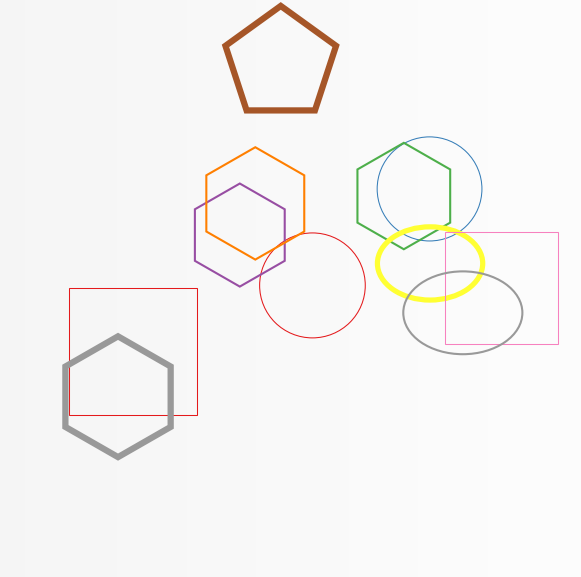[{"shape": "circle", "thickness": 0.5, "radius": 0.45, "center": [0.538, 0.505]}, {"shape": "square", "thickness": 0.5, "radius": 0.55, "center": [0.229, 0.391]}, {"shape": "circle", "thickness": 0.5, "radius": 0.45, "center": [0.739, 0.672]}, {"shape": "hexagon", "thickness": 1, "radius": 0.46, "center": [0.695, 0.66]}, {"shape": "hexagon", "thickness": 1, "radius": 0.45, "center": [0.413, 0.592]}, {"shape": "hexagon", "thickness": 1, "radius": 0.49, "center": [0.439, 0.647]}, {"shape": "oval", "thickness": 2.5, "radius": 0.45, "center": [0.74, 0.543]}, {"shape": "pentagon", "thickness": 3, "radius": 0.5, "center": [0.483, 0.889]}, {"shape": "square", "thickness": 0.5, "radius": 0.49, "center": [0.863, 0.501]}, {"shape": "oval", "thickness": 1, "radius": 0.51, "center": [0.796, 0.458]}, {"shape": "hexagon", "thickness": 3, "radius": 0.52, "center": [0.203, 0.312]}]